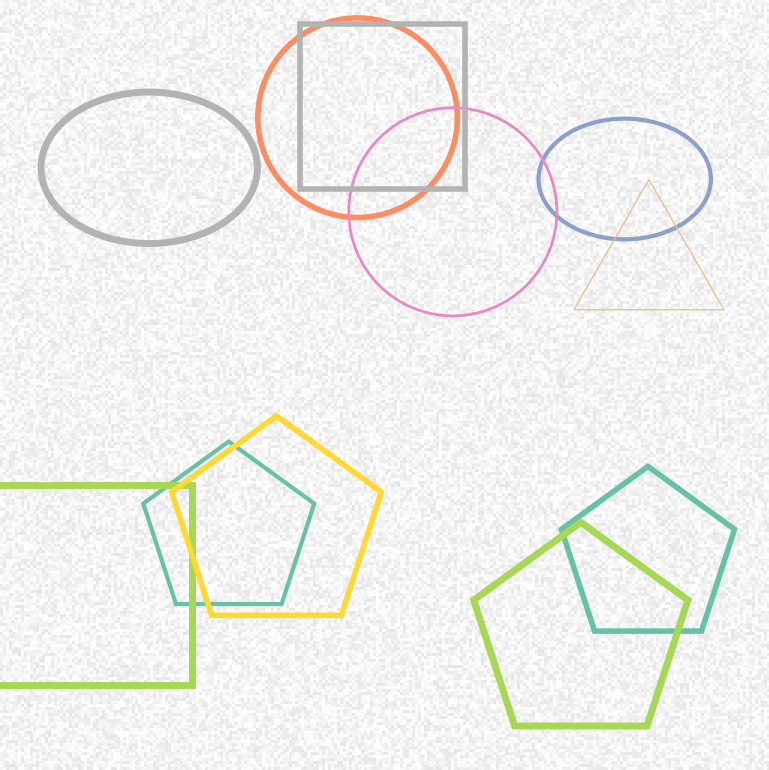[{"shape": "pentagon", "thickness": 2, "radius": 0.59, "center": [0.842, 0.276]}, {"shape": "pentagon", "thickness": 1.5, "radius": 0.58, "center": [0.297, 0.31]}, {"shape": "circle", "thickness": 2, "radius": 0.65, "center": [0.464, 0.847]}, {"shape": "oval", "thickness": 1.5, "radius": 0.56, "center": [0.811, 0.768]}, {"shape": "circle", "thickness": 1, "radius": 0.68, "center": [0.588, 0.725]}, {"shape": "square", "thickness": 2.5, "radius": 0.65, "center": [0.12, 0.24]}, {"shape": "pentagon", "thickness": 2.5, "radius": 0.73, "center": [0.754, 0.175]}, {"shape": "pentagon", "thickness": 2, "radius": 0.72, "center": [0.359, 0.317]}, {"shape": "triangle", "thickness": 0.5, "radius": 0.56, "center": [0.843, 0.654]}, {"shape": "square", "thickness": 2, "radius": 0.54, "center": [0.497, 0.861]}, {"shape": "oval", "thickness": 2.5, "radius": 0.7, "center": [0.194, 0.782]}]